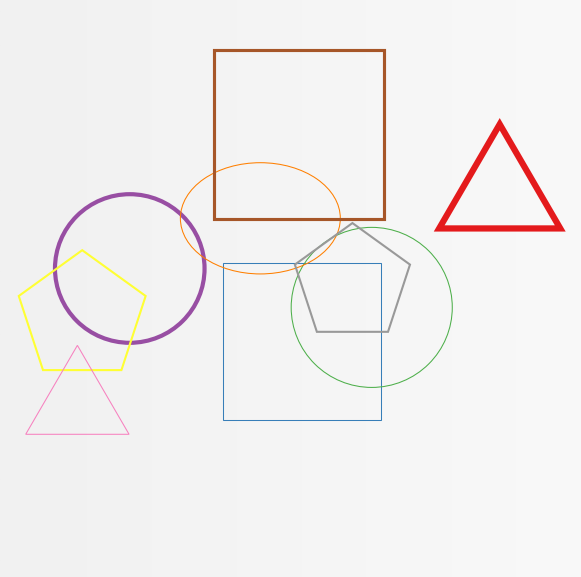[{"shape": "triangle", "thickness": 3, "radius": 0.6, "center": [0.86, 0.664]}, {"shape": "square", "thickness": 0.5, "radius": 0.68, "center": [0.519, 0.408]}, {"shape": "circle", "thickness": 0.5, "radius": 0.69, "center": [0.64, 0.467]}, {"shape": "circle", "thickness": 2, "radius": 0.64, "center": [0.223, 0.534]}, {"shape": "oval", "thickness": 0.5, "radius": 0.69, "center": [0.448, 0.621]}, {"shape": "pentagon", "thickness": 1, "radius": 0.57, "center": [0.141, 0.451]}, {"shape": "square", "thickness": 1.5, "radius": 0.73, "center": [0.515, 0.766]}, {"shape": "triangle", "thickness": 0.5, "radius": 0.51, "center": [0.133, 0.298]}, {"shape": "pentagon", "thickness": 1, "radius": 0.52, "center": [0.606, 0.509]}]